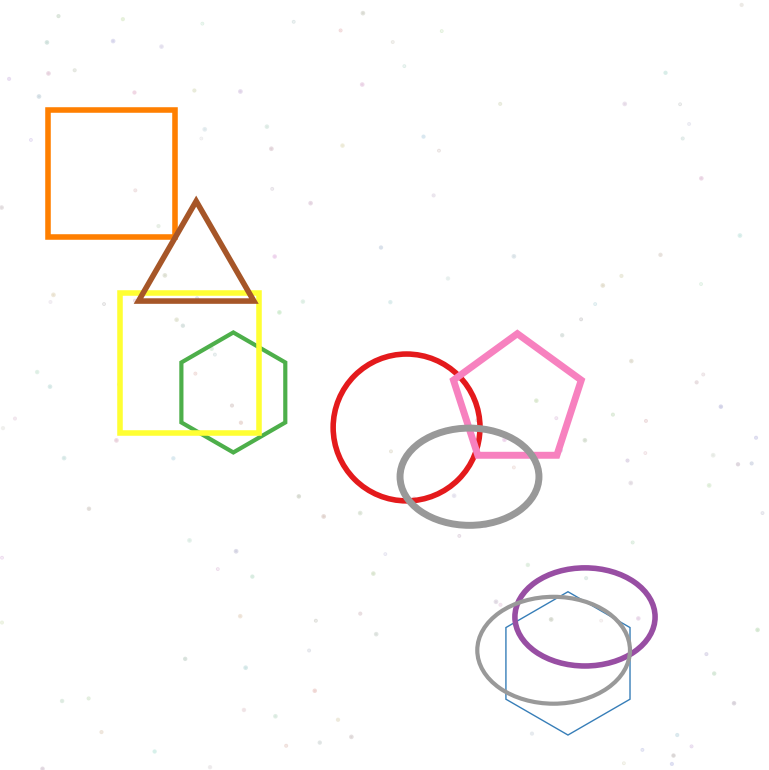[{"shape": "circle", "thickness": 2, "radius": 0.48, "center": [0.528, 0.445]}, {"shape": "hexagon", "thickness": 0.5, "radius": 0.47, "center": [0.738, 0.138]}, {"shape": "hexagon", "thickness": 1.5, "radius": 0.39, "center": [0.303, 0.49]}, {"shape": "oval", "thickness": 2, "radius": 0.46, "center": [0.76, 0.199]}, {"shape": "square", "thickness": 2, "radius": 0.41, "center": [0.145, 0.774]}, {"shape": "square", "thickness": 2, "radius": 0.45, "center": [0.246, 0.529]}, {"shape": "triangle", "thickness": 2, "radius": 0.43, "center": [0.255, 0.652]}, {"shape": "pentagon", "thickness": 2.5, "radius": 0.44, "center": [0.672, 0.479]}, {"shape": "oval", "thickness": 1.5, "radius": 0.5, "center": [0.719, 0.156]}, {"shape": "oval", "thickness": 2.5, "radius": 0.45, "center": [0.61, 0.381]}]